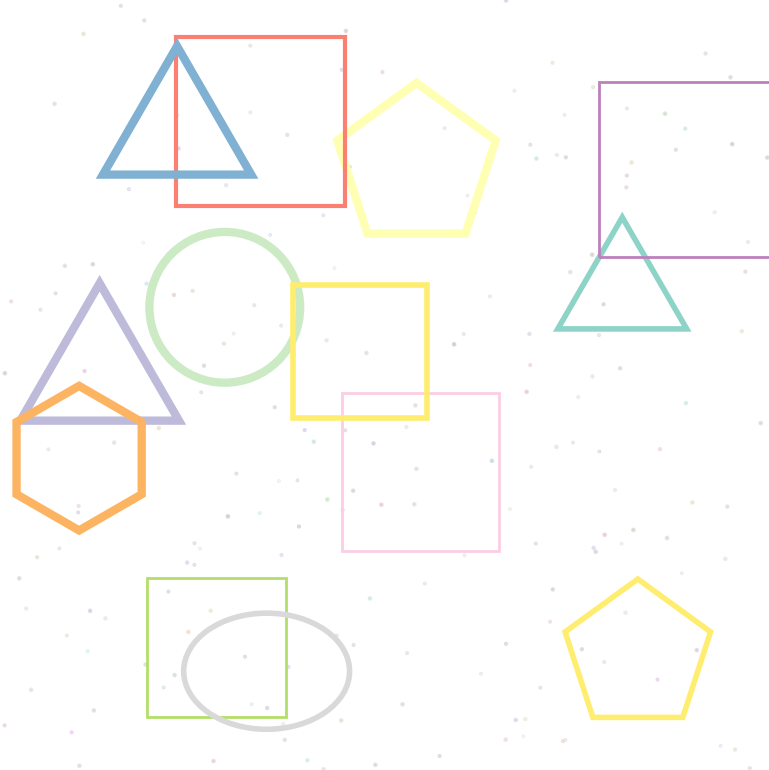[{"shape": "triangle", "thickness": 2, "radius": 0.48, "center": [0.808, 0.621]}, {"shape": "pentagon", "thickness": 3, "radius": 0.54, "center": [0.541, 0.784]}, {"shape": "triangle", "thickness": 3, "radius": 0.59, "center": [0.129, 0.513]}, {"shape": "square", "thickness": 1.5, "radius": 0.55, "center": [0.338, 0.842]}, {"shape": "triangle", "thickness": 3, "radius": 0.56, "center": [0.23, 0.829]}, {"shape": "hexagon", "thickness": 3, "radius": 0.47, "center": [0.103, 0.405]}, {"shape": "square", "thickness": 1, "radius": 0.45, "center": [0.281, 0.159]}, {"shape": "square", "thickness": 1, "radius": 0.51, "center": [0.546, 0.387]}, {"shape": "oval", "thickness": 2, "radius": 0.54, "center": [0.346, 0.128]}, {"shape": "square", "thickness": 1, "radius": 0.57, "center": [0.891, 0.779]}, {"shape": "circle", "thickness": 3, "radius": 0.49, "center": [0.292, 0.601]}, {"shape": "square", "thickness": 2, "radius": 0.43, "center": [0.468, 0.544]}, {"shape": "pentagon", "thickness": 2, "radius": 0.5, "center": [0.828, 0.149]}]